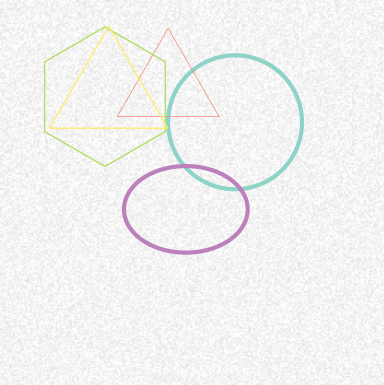[{"shape": "circle", "thickness": 3, "radius": 0.87, "center": [0.61, 0.682]}, {"shape": "triangle", "thickness": 0.5, "radius": 0.76, "center": [0.437, 0.774]}, {"shape": "hexagon", "thickness": 1, "radius": 0.91, "center": [0.273, 0.749]}, {"shape": "oval", "thickness": 3, "radius": 0.8, "center": [0.483, 0.456]}, {"shape": "triangle", "thickness": 1, "radius": 0.89, "center": [0.282, 0.755]}]